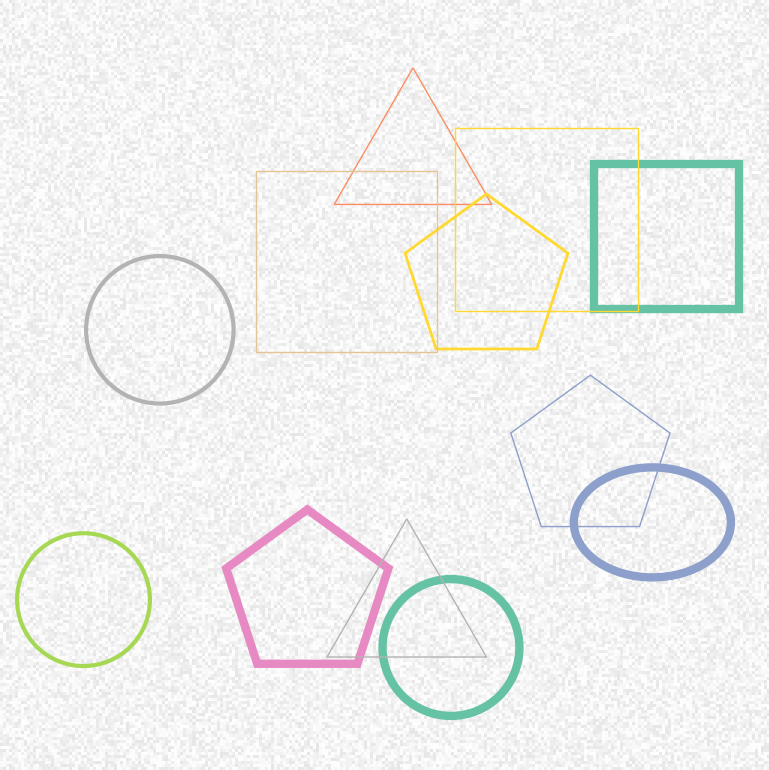[{"shape": "circle", "thickness": 3, "radius": 0.44, "center": [0.586, 0.159]}, {"shape": "square", "thickness": 3, "radius": 0.47, "center": [0.865, 0.693]}, {"shape": "triangle", "thickness": 0.5, "radius": 0.59, "center": [0.536, 0.794]}, {"shape": "pentagon", "thickness": 0.5, "radius": 0.54, "center": [0.767, 0.404]}, {"shape": "oval", "thickness": 3, "radius": 0.51, "center": [0.847, 0.322]}, {"shape": "pentagon", "thickness": 3, "radius": 0.55, "center": [0.399, 0.228]}, {"shape": "circle", "thickness": 1.5, "radius": 0.43, "center": [0.108, 0.221]}, {"shape": "pentagon", "thickness": 1, "radius": 0.56, "center": [0.632, 0.637]}, {"shape": "square", "thickness": 0.5, "radius": 0.59, "center": [0.71, 0.715]}, {"shape": "square", "thickness": 0.5, "radius": 0.59, "center": [0.45, 0.66]}, {"shape": "triangle", "thickness": 0.5, "radius": 0.6, "center": [0.528, 0.207]}, {"shape": "circle", "thickness": 1.5, "radius": 0.48, "center": [0.208, 0.572]}]